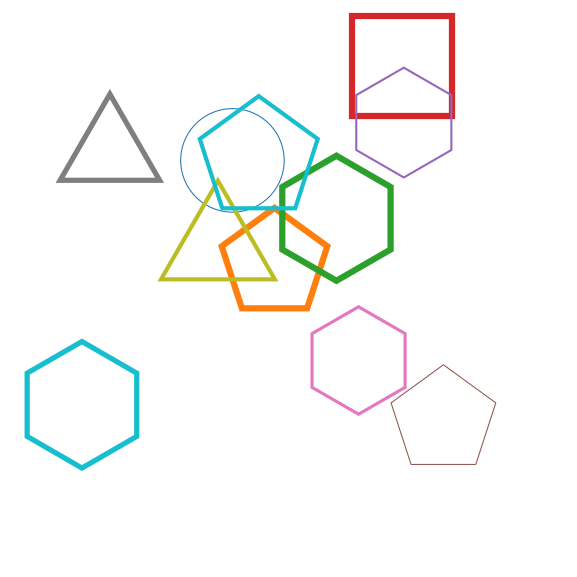[{"shape": "circle", "thickness": 0.5, "radius": 0.45, "center": [0.402, 0.721]}, {"shape": "pentagon", "thickness": 3, "radius": 0.48, "center": [0.475, 0.543]}, {"shape": "hexagon", "thickness": 3, "radius": 0.54, "center": [0.583, 0.621]}, {"shape": "square", "thickness": 3, "radius": 0.43, "center": [0.696, 0.886]}, {"shape": "hexagon", "thickness": 1, "radius": 0.48, "center": [0.699, 0.787]}, {"shape": "pentagon", "thickness": 0.5, "radius": 0.48, "center": [0.768, 0.272]}, {"shape": "hexagon", "thickness": 1.5, "radius": 0.47, "center": [0.621, 0.375]}, {"shape": "triangle", "thickness": 2.5, "radius": 0.5, "center": [0.19, 0.737]}, {"shape": "triangle", "thickness": 2, "radius": 0.57, "center": [0.377, 0.572]}, {"shape": "pentagon", "thickness": 2, "radius": 0.54, "center": [0.448, 0.725]}, {"shape": "hexagon", "thickness": 2.5, "radius": 0.55, "center": [0.142, 0.298]}]